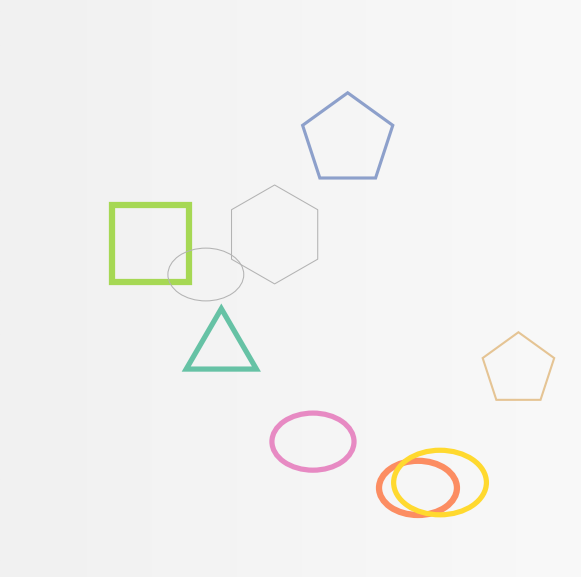[{"shape": "triangle", "thickness": 2.5, "radius": 0.35, "center": [0.381, 0.395]}, {"shape": "oval", "thickness": 3, "radius": 0.34, "center": [0.719, 0.154]}, {"shape": "pentagon", "thickness": 1.5, "radius": 0.41, "center": [0.598, 0.757]}, {"shape": "oval", "thickness": 2.5, "radius": 0.35, "center": [0.538, 0.234]}, {"shape": "square", "thickness": 3, "radius": 0.33, "center": [0.259, 0.578]}, {"shape": "oval", "thickness": 2.5, "radius": 0.4, "center": [0.757, 0.164]}, {"shape": "pentagon", "thickness": 1, "radius": 0.32, "center": [0.892, 0.359]}, {"shape": "hexagon", "thickness": 0.5, "radius": 0.43, "center": [0.472, 0.593]}, {"shape": "oval", "thickness": 0.5, "radius": 0.33, "center": [0.354, 0.524]}]